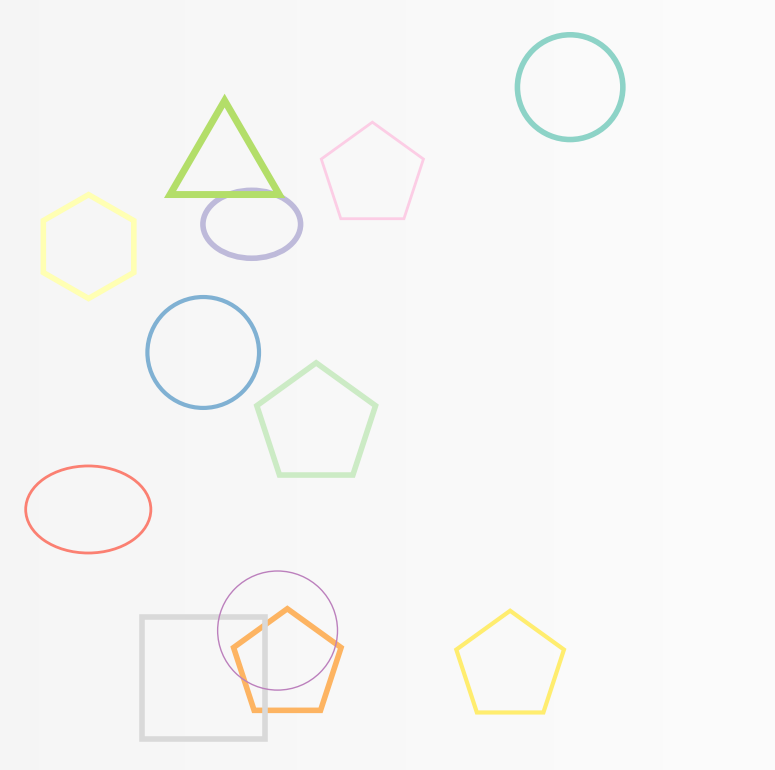[{"shape": "circle", "thickness": 2, "radius": 0.34, "center": [0.736, 0.887]}, {"shape": "hexagon", "thickness": 2, "radius": 0.34, "center": [0.114, 0.68]}, {"shape": "oval", "thickness": 2, "radius": 0.32, "center": [0.325, 0.709]}, {"shape": "oval", "thickness": 1, "radius": 0.4, "center": [0.114, 0.338]}, {"shape": "circle", "thickness": 1.5, "radius": 0.36, "center": [0.262, 0.542]}, {"shape": "pentagon", "thickness": 2, "radius": 0.36, "center": [0.371, 0.136]}, {"shape": "triangle", "thickness": 2.5, "radius": 0.41, "center": [0.29, 0.788]}, {"shape": "pentagon", "thickness": 1, "radius": 0.35, "center": [0.48, 0.772]}, {"shape": "square", "thickness": 2, "radius": 0.4, "center": [0.263, 0.119]}, {"shape": "circle", "thickness": 0.5, "radius": 0.39, "center": [0.358, 0.181]}, {"shape": "pentagon", "thickness": 2, "radius": 0.4, "center": [0.408, 0.448]}, {"shape": "pentagon", "thickness": 1.5, "radius": 0.37, "center": [0.658, 0.134]}]